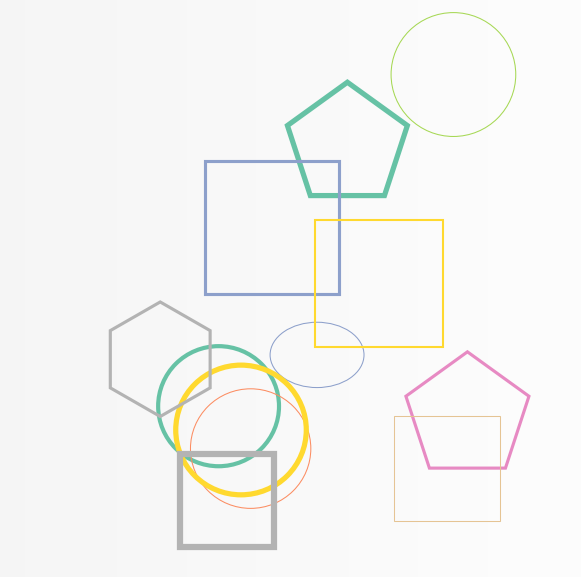[{"shape": "pentagon", "thickness": 2.5, "radius": 0.54, "center": [0.598, 0.748]}, {"shape": "circle", "thickness": 2, "radius": 0.52, "center": [0.376, 0.296]}, {"shape": "circle", "thickness": 0.5, "radius": 0.52, "center": [0.431, 0.222]}, {"shape": "square", "thickness": 1.5, "radius": 0.58, "center": [0.468, 0.606]}, {"shape": "oval", "thickness": 0.5, "radius": 0.4, "center": [0.545, 0.385]}, {"shape": "pentagon", "thickness": 1.5, "radius": 0.56, "center": [0.804, 0.279]}, {"shape": "circle", "thickness": 0.5, "radius": 0.54, "center": [0.78, 0.87]}, {"shape": "circle", "thickness": 2.5, "radius": 0.56, "center": [0.415, 0.255]}, {"shape": "square", "thickness": 1, "radius": 0.55, "center": [0.652, 0.509]}, {"shape": "square", "thickness": 0.5, "radius": 0.46, "center": [0.769, 0.188]}, {"shape": "square", "thickness": 3, "radius": 0.4, "center": [0.391, 0.132]}, {"shape": "hexagon", "thickness": 1.5, "radius": 0.5, "center": [0.276, 0.377]}]